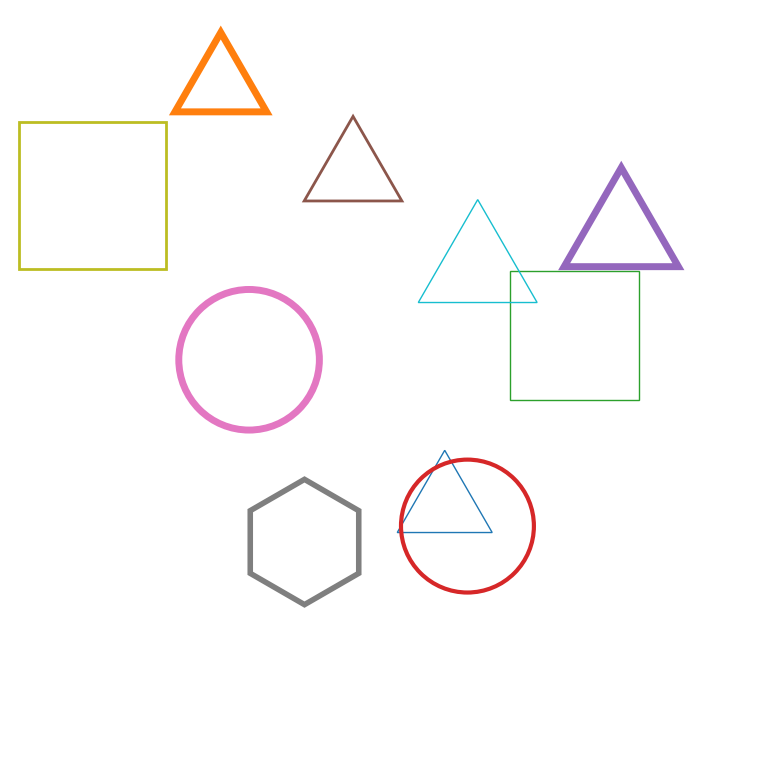[{"shape": "triangle", "thickness": 0.5, "radius": 0.36, "center": [0.578, 0.344]}, {"shape": "triangle", "thickness": 2.5, "radius": 0.34, "center": [0.287, 0.889]}, {"shape": "square", "thickness": 0.5, "radius": 0.42, "center": [0.746, 0.564]}, {"shape": "circle", "thickness": 1.5, "radius": 0.43, "center": [0.607, 0.317]}, {"shape": "triangle", "thickness": 2.5, "radius": 0.43, "center": [0.807, 0.697]}, {"shape": "triangle", "thickness": 1, "radius": 0.37, "center": [0.459, 0.776]}, {"shape": "circle", "thickness": 2.5, "radius": 0.46, "center": [0.323, 0.533]}, {"shape": "hexagon", "thickness": 2, "radius": 0.41, "center": [0.395, 0.296]}, {"shape": "square", "thickness": 1, "radius": 0.48, "center": [0.12, 0.746]}, {"shape": "triangle", "thickness": 0.5, "radius": 0.45, "center": [0.62, 0.652]}]